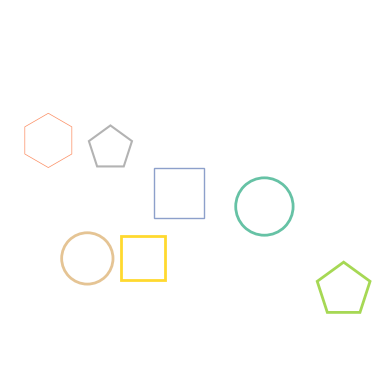[{"shape": "circle", "thickness": 2, "radius": 0.37, "center": [0.687, 0.464]}, {"shape": "hexagon", "thickness": 0.5, "radius": 0.35, "center": [0.125, 0.635]}, {"shape": "square", "thickness": 1, "radius": 0.32, "center": [0.465, 0.499]}, {"shape": "pentagon", "thickness": 2, "radius": 0.36, "center": [0.893, 0.247]}, {"shape": "square", "thickness": 2, "radius": 0.29, "center": [0.372, 0.33]}, {"shape": "circle", "thickness": 2, "radius": 0.33, "center": [0.227, 0.329]}, {"shape": "pentagon", "thickness": 1.5, "radius": 0.29, "center": [0.287, 0.615]}]